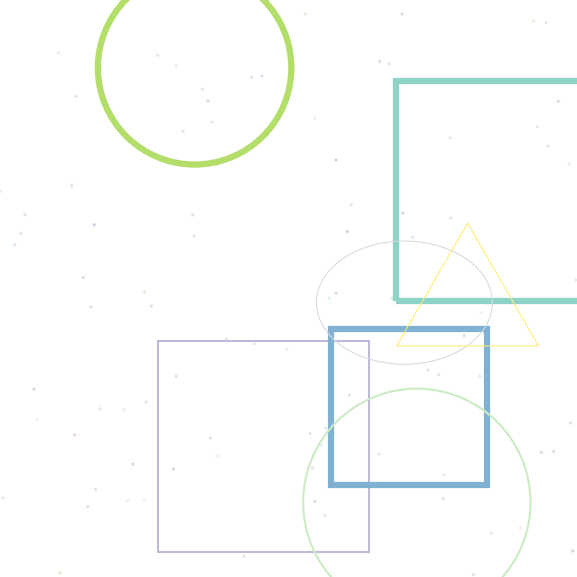[{"shape": "square", "thickness": 3, "radius": 0.95, "center": [0.877, 0.668]}, {"shape": "square", "thickness": 1, "radius": 0.91, "center": [0.457, 0.225]}, {"shape": "square", "thickness": 3, "radius": 0.68, "center": [0.709, 0.295]}, {"shape": "circle", "thickness": 3, "radius": 0.84, "center": [0.337, 0.882]}, {"shape": "oval", "thickness": 0.5, "radius": 0.76, "center": [0.7, 0.475]}, {"shape": "circle", "thickness": 1, "radius": 0.98, "center": [0.722, 0.129]}, {"shape": "triangle", "thickness": 0.5, "radius": 0.71, "center": [0.81, 0.471]}]